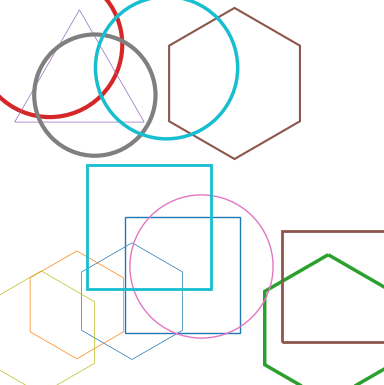[{"shape": "hexagon", "thickness": 0.5, "radius": 0.76, "center": [0.343, 0.218]}, {"shape": "square", "thickness": 1, "radius": 0.75, "center": [0.475, 0.286]}, {"shape": "hexagon", "thickness": 0.5, "radius": 0.7, "center": [0.2, 0.208]}, {"shape": "hexagon", "thickness": 2.5, "radius": 0.95, "center": [0.853, 0.148]}, {"shape": "circle", "thickness": 3, "radius": 0.94, "center": [0.129, 0.884]}, {"shape": "triangle", "thickness": 0.5, "radius": 0.97, "center": [0.206, 0.78]}, {"shape": "hexagon", "thickness": 1.5, "radius": 0.98, "center": [0.609, 0.783]}, {"shape": "square", "thickness": 2, "radius": 0.72, "center": [0.875, 0.256]}, {"shape": "circle", "thickness": 1, "radius": 0.93, "center": [0.523, 0.308]}, {"shape": "circle", "thickness": 3, "radius": 0.79, "center": [0.246, 0.753]}, {"shape": "hexagon", "thickness": 0.5, "radius": 0.8, "center": [0.107, 0.136]}, {"shape": "square", "thickness": 2, "radius": 0.8, "center": [0.387, 0.41]}, {"shape": "circle", "thickness": 2.5, "radius": 0.92, "center": [0.433, 0.824]}]